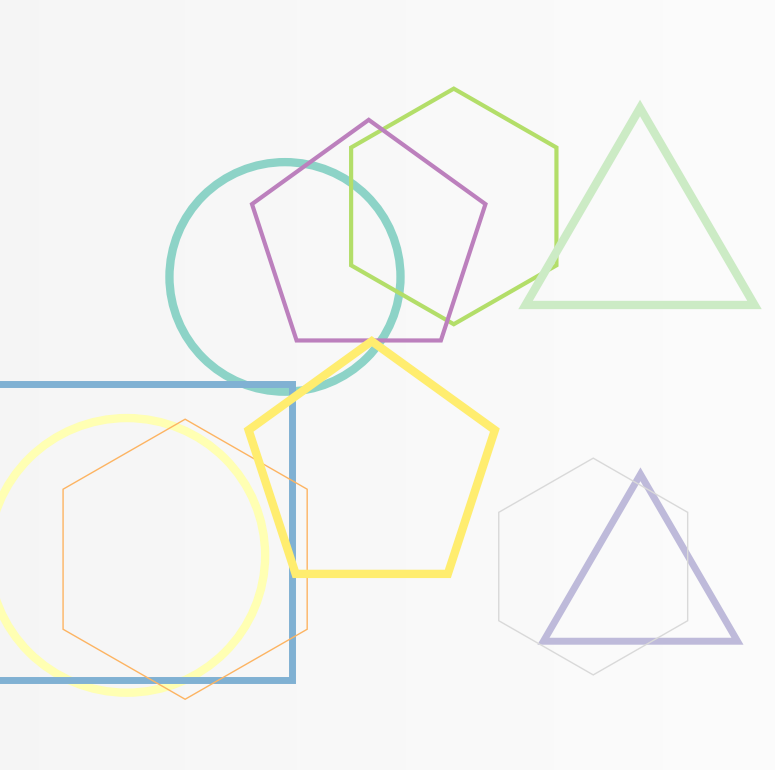[{"shape": "circle", "thickness": 3, "radius": 0.75, "center": [0.368, 0.64]}, {"shape": "circle", "thickness": 3, "radius": 0.89, "center": [0.164, 0.279]}, {"shape": "triangle", "thickness": 2.5, "radius": 0.72, "center": [0.826, 0.24]}, {"shape": "square", "thickness": 2.5, "radius": 0.96, "center": [0.185, 0.309]}, {"shape": "hexagon", "thickness": 0.5, "radius": 0.91, "center": [0.239, 0.274]}, {"shape": "hexagon", "thickness": 1.5, "radius": 0.76, "center": [0.586, 0.732]}, {"shape": "hexagon", "thickness": 0.5, "radius": 0.7, "center": [0.765, 0.264]}, {"shape": "pentagon", "thickness": 1.5, "radius": 0.79, "center": [0.476, 0.686]}, {"shape": "triangle", "thickness": 3, "radius": 0.85, "center": [0.826, 0.689]}, {"shape": "pentagon", "thickness": 3, "radius": 0.84, "center": [0.48, 0.39]}]